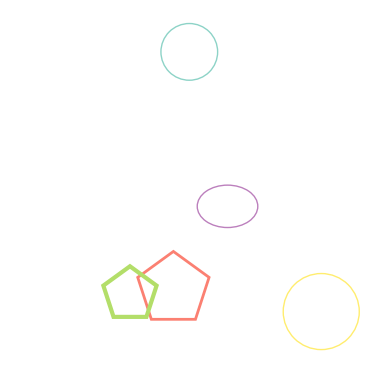[{"shape": "circle", "thickness": 1, "radius": 0.37, "center": [0.492, 0.865]}, {"shape": "pentagon", "thickness": 2, "radius": 0.49, "center": [0.45, 0.249]}, {"shape": "pentagon", "thickness": 3, "radius": 0.36, "center": [0.338, 0.236]}, {"shape": "oval", "thickness": 1, "radius": 0.39, "center": [0.591, 0.464]}, {"shape": "circle", "thickness": 1, "radius": 0.49, "center": [0.834, 0.191]}]